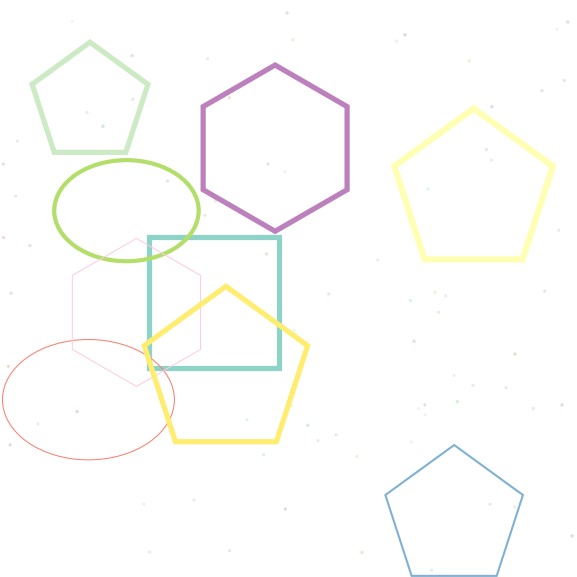[{"shape": "square", "thickness": 2.5, "radius": 0.57, "center": [0.371, 0.475]}, {"shape": "pentagon", "thickness": 3, "radius": 0.72, "center": [0.82, 0.667]}, {"shape": "oval", "thickness": 0.5, "radius": 0.74, "center": [0.153, 0.307]}, {"shape": "pentagon", "thickness": 1, "radius": 0.63, "center": [0.786, 0.103]}, {"shape": "oval", "thickness": 2, "radius": 0.63, "center": [0.219, 0.634]}, {"shape": "hexagon", "thickness": 0.5, "radius": 0.64, "center": [0.236, 0.458]}, {"shape": "hexagon", "thickness": 2.5, "radius": 0.72, "center": [0.476, 0.743]}, {"shape": "pentagon", "thickness": 2.5, "radius": 0.53, "center": [0.156, 0.821]}, {"shape": "pentagon", "thickness": 2.5, "radius": 0.74, "center": [0.391, 0.355]}]